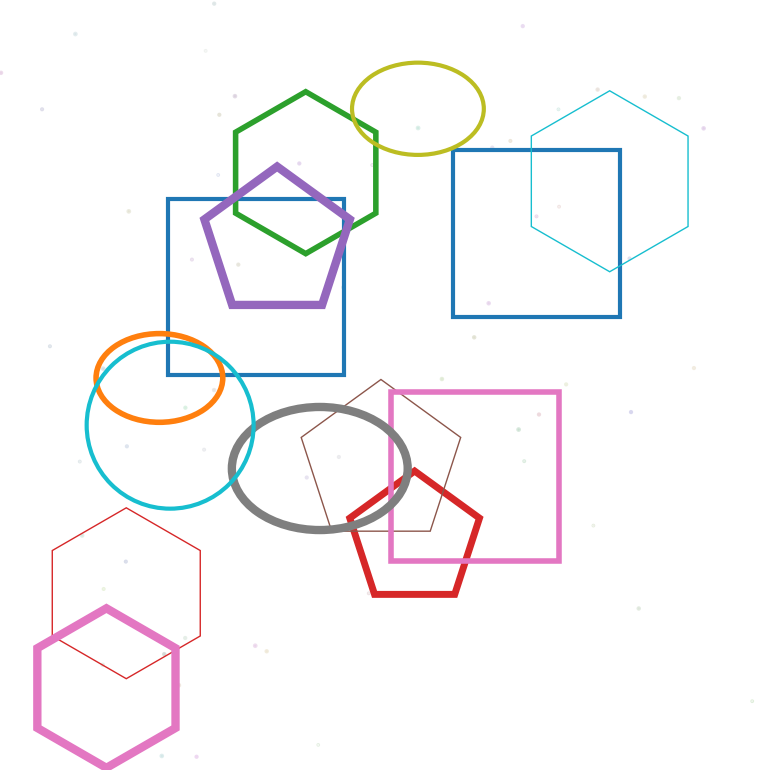[{"shape": "square", "thickness": 1.5, "radius": 0.57, "center": [0.332, 0.627]}, {"shape": "square", "thickness": 1.5, "radius": 0.54, "center": [0.696, 0.697]}, {"shape": "oval", "thickness": 2, "radius": 0.41, "center": [0.207, 0.509]}, {"shape": "hexagon", "thickness": 2, "radius": 0.53, "center": [0.397, 0.776]}, {"shape": "pentagon", "thickness": 2.5, "radius": 0.44, "center": [0.538, 0.3]}, {"shape": "hexagon", "thickness": 0.5, "radius": 0.55, "center": [0.164, 0.23]}, {"shape": "pentagon", "thickness": 3, "radius": 0.5, "center": [0.36, 0.684]}, {"shape": "pentagon", "thickness": 0.5, "radius": 0.54, "center": [0.495, 0.398]}, {"shape": "square", "thickness": 2, "radius": 0.55, "center": [0.617, 0.381]}, {"shape": "hexagon", "thickness": 3, "radius": 0.52, "center": [0.138, 0.106]}, {"shape": "oval", "thickness": 3, "radius": 0.57, "center": [0.415, 0.392]}, {"shape": "oval", "thickness": 1.5, "radius": 0.43, "center": [0.543, 0.859]}, {"shape": "circle", "thickness": 1.5, "radius": 0.54, "center": [0.221, 0.448]}, {"shape": "hexagon", "thickness": 0.5, "radius": 0.59, "center": [0.792, 0.765]}]